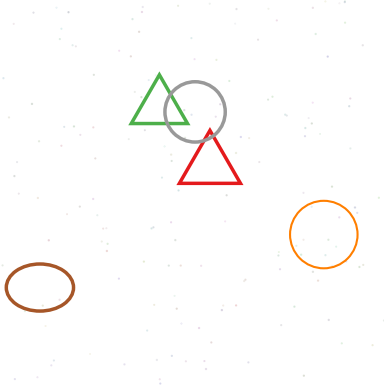[{"shape": "triangle", "thickness": 2.5, "radius": 0.46, "center": [0.545, 0.57]}, {"shape": "triangle", "thickness": 2.5, "radius": 0.42, "center": [0.414, 0.721]}, {"shape": "circle", "thickness": 1.5, "radius": 0.44, "center": [0.841, 0.391]}, {"shape": "oval", "thickness": 2.5, "radius": 0.44, "center": [0.104, 0.253]}, {"shape": "circle", "thickness": 2.5, "radius": 0.39, "center": [0.507, 0.709]}]